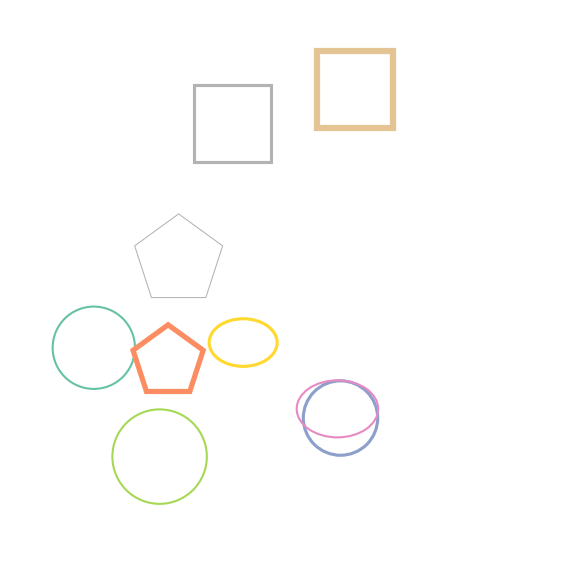[{"shape": "circle", "thickness": 1, "radius": 0.36, "center": [0.162, 0.397]}, {"shape": "pentagon", "thickness": 2.5, "radius": 0.32, "center": [0.291, 0.373]}, {"shape": "circle", "thickness": 1.5, "radius": 0.32, "center": [0.59, 0.275]}, {"shape": "oval", "thickness": 1, "radius": 0.35, "center": [0.584, 0.291]}, {"shape": "circle", "thickness": 1, "radius": 0.41, "center": [0.276, 0.208]}, {"shape": "oval", "thickness": 1.5, "radius": 0.29, "center": [0.421, 0.406]}, {"shape": "square", "thickness": 3, "radius": 0.33, "center": [0.614, 0.844]}, {"shape": "pentagon", "thickness": 0.5, "radius": 0.4, "center": [0.309, 0.549]}, {"shape": "square", "thickness": 1.5, "radius": 0.33, "center": [0.403, 0.786]}]